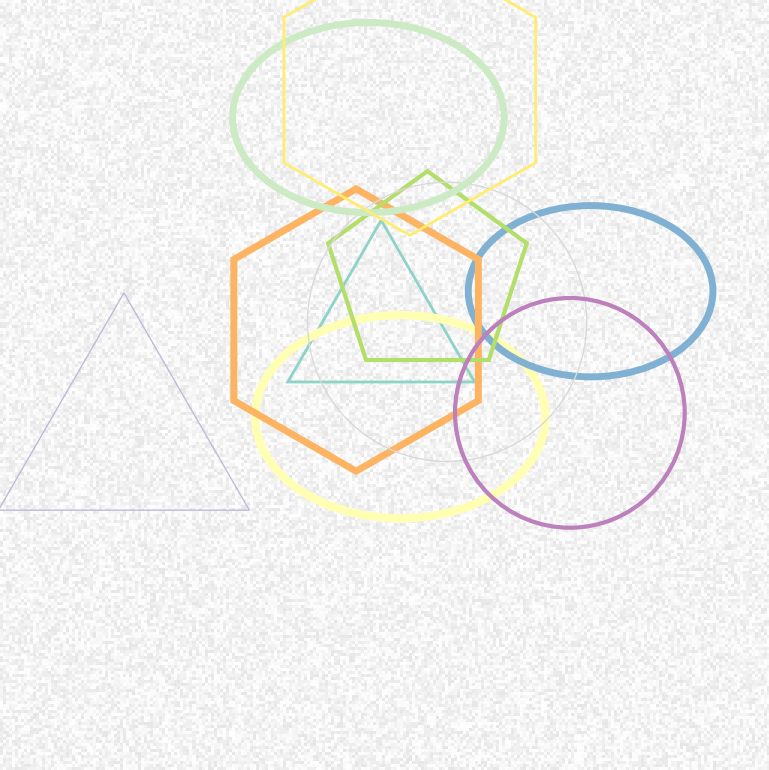[{"shape": "triangle", "thickness": 1, "radius": 0.7, "center": [0.495, 0.574]}, {"shape": "oval", "thickness": 3, "radius": 0.94, "center": [0.52, 0.459]}, {"shape": "triangle", "thickness": 0.5, "radius": 0.94, "center": [0.161, 0.432]}, {"shape": "oval", "thickness": 2.5, "radius": 0.79, "center": [0.767, 0.622]}, {"shape": "hexagon", "thickness": 2.5, "radius": 0.92, "center": [0.462, 0.571]}, {"shape": "pentagon", "thickness": 1.5, "radius": 0.68, "center": [0.555, 0.642]}, {"shape": "circle", "thickness": 0.5, "radius": 0.91, "center": [0.581, 0.582]}, {"shape": "circle", "thickness": 1.5, "radius": 0.75, "center": [0.74, 0.464]}, {"shape": "oval", "thickness": 2.5, "radius": 0.88, "center": [0.478, 0.847]}, {"shape": "hexagon", "thickness": 1, "radius": 0.94, "center": [0.532, 0.883]}]